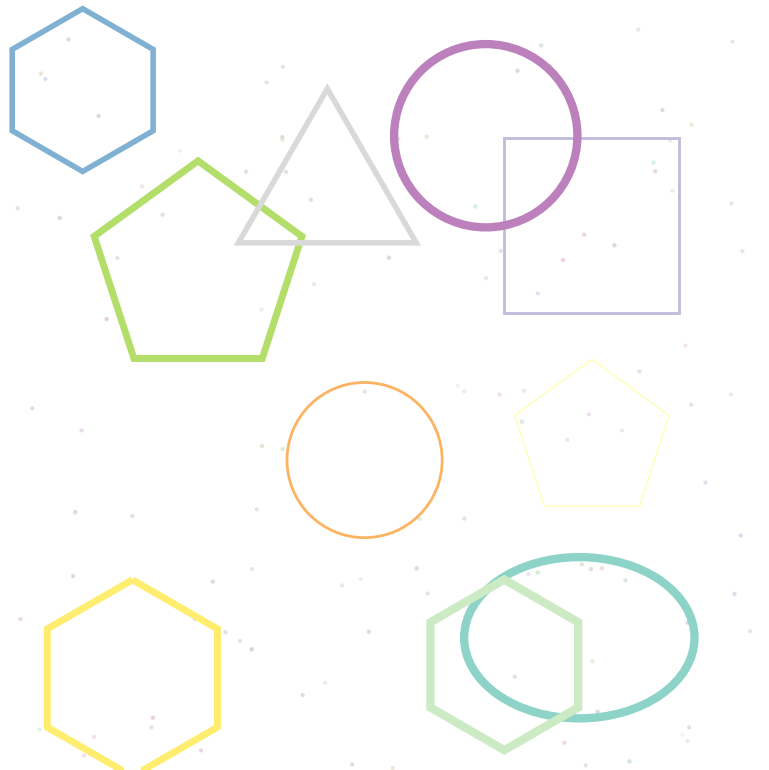[{"shape": "oval", "thickness": 3, "radius": 0.75, "center": [0.752, 0.172]}, {"shape": "pentagon", "thickness": 0.5, "radius": 0.53, "center": [0.769, 0.428]}, {"shape": "square", "thickness": 1, "radius": 0.57, "center": [0.768, 0.707]}, {"shape": "hexagon", "thickness": 2, "radius": 0.53, "center": [0.107, 0.883]}, {"shape": "circle", "thickness": 1, "radius": 0.5, "center": [0.473, 0.402]}, {"shape": "pentagon", "thickness": 2.5, "radius": 0.71, "center": [0.257, 0.649]}, {"shape": "triangle", "thickness": 2, "radius": 0.67, "center": [0.425, 0.751]}, {"shape": "circle", "thickness": 3, "radius": 0.6, "center": [0.631, 0.824]}, {"shape": "hexagon", "thickness": 3, "radius": 0.55, "center": [0.655, 0.137]}, {"shape": "hexagon", "thickness": 2.5, "radius": 0.64, "center": [0.172, 0.119]}]